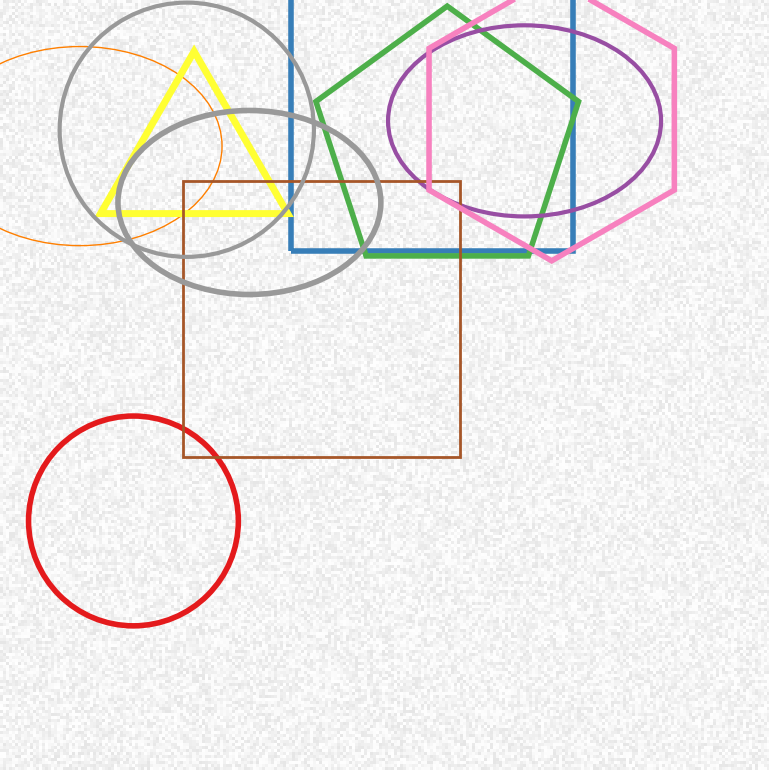[{"shape": "circle", "thickness": 2, "radius": 0.68, "center": [0.173, 0.323]}, {"shape": "square", "thickness": 2, "radius": 0.92, "center": [0.561, 0.858]}, {"shape": "pentagon", "thickness": 2, "radius": 0.9, "center": [0.581, 0.813]}, {"shape": "oval", "thickness": 1.5, "radius": 0.89, "center": [0.681, 0.843]}, {"shape": "oval", "thickness": 0.5, "radius": 0.92, "center": [0.104, 0.81]}, {"shape": "triangle", "thickness": 2.5, "radius": 0.7, "center": [0.252, 0.793]}, {"shape": "square", "thickness": 1, "radius": 0.9, "center": [0.418, 0.586]}, {"shape": "hexagon", "thickness": 2, "radius": 0.92, "center": [0.716, 0.845]}, {"shape": "circle", "thickness": 1.5, "radius": 0.83, "center": [0.243, 0.832]}, {"shape": "oval", "thickness": 2, "radius": 0.85, "center": [0.324, 0.737]}]